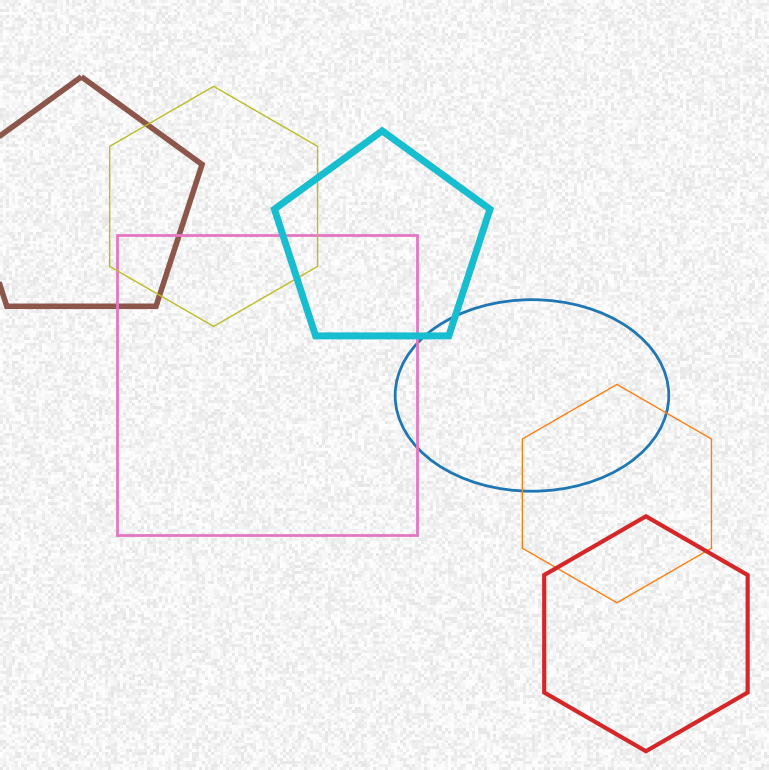[{"shape": "oval", "thickness": 1, "radius": 0.89, "center": [0.691, 0.486]}, {"shape": "hexagon", "thickness": 0.5, "radius": 0.71, "center": [0.801, 0.359]}, {"shape": "hexagon", "thickness": 1.5, "radius": 0.76, "center": [0.839, 0.177]}, {"shape": "pentagon", "thickness": 2, "radius": 0.82, "center": [0.106, 0.736]}, {"shape": "square", "thickness": 1, "radius": 0.98, "center": [0.347, 0.5]}, {"shape": "hexagon", "thickness": 0.5, "radius": 0.78, "center": [0.277, 0.732]}, {"shape": "pentagon", "thickness": 2.5, "radius": 0.74, "center": [0.496, 0.683]}]